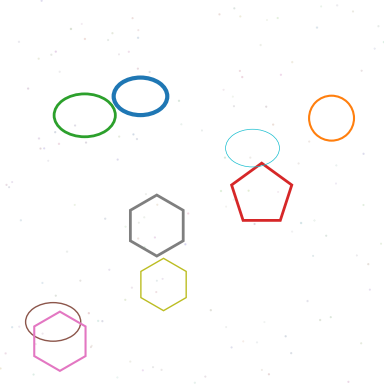[{"shape": "oval", "thickness": 3, "radius": 0.35, "center": [0.365, 0.75]}, {"shape": "circle", "thickness": 1.5, "radius": 0.29, "center": [0.861, 0.693]}, {"shape": "oval", "thickness": 2, "radius": 0.4, "center": [0.22, 0.7]}, {"shape": "pentagon", "thickness": 2, "radius": 0.41, "center": [0.68, 0.494]}, {"shape": "oval", "thickness": 1, "radius": 0.36, "center": [0.138, 0.164]}, {"shape": "hexagon", "thickness": 1.5, "radius": 0.38, "center": [0.156, 0.114]}, {"shape": "hexagon", "thickness": 2, "radius": 0.4, "center": [0.407, 0.414]}, {"shape": "hexagon", "thickness": 1, "radius": 0.34, "center": [0.425, 0.261]}, {"shape": "oval", "thickness": 0.5, "radius": 0.35, "center": [0.656, 0.615]}]